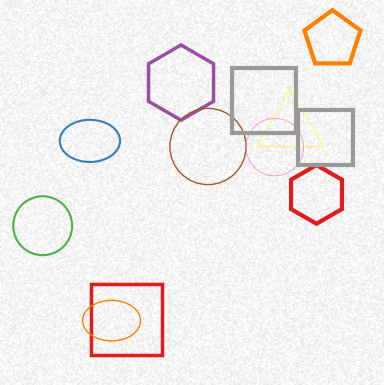[{"shape": "square", "thickness": 2.5, "radius": 0.46, "center": [0.328, 0.171]}, {"shape": "hexagon", "thickness": 3, "radius": 0.38, "center": [0.822, 0.495]}, {"shape": "oval", "thickness": 1.5, "radius": 0.39, "center": [0.233, 0.634]}, {"shape": "circle", "thickness": 1.5, "radius": 0.38, "center": [0.111, 0.414]}, {"shape": "hexagon", "thickness": 2.5, "radius": 0.49, "center": [0.47, 0.786]}, {"shape": "oval", "thickness": 1, "radius": 0.38, "center": [0.29, 0.167]}, {"shape": "pentagon", "thickness": 3, "radius": 0.38, "center": [0.864, 0.897]}, {"shape": "triangle", "thickness": 0.5, "radius": 0.5, "center": [0.754, 0.67]}, {"shape": "circle", "thickness": 1, "radius": 0.5, "center": [0.54, 0.62]}, {"shape": "circle", "thickness": 0.5, "radius": 0.37, "center": [0.714, 0.618]}, {"shape": "square", "thickness": 3, "radius": 0.42, "center": [0.686, 0.739]}, {"shape": "square", "thickness": 3, "radius": 0.36, "center": [0.846, 0.642]}]